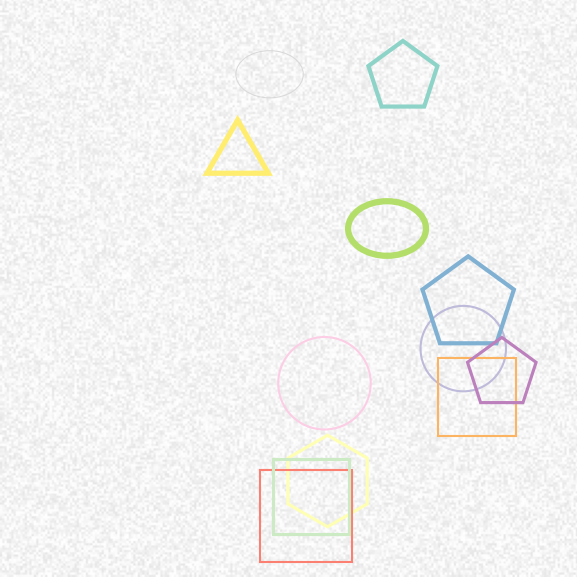[{"shape": "pentagon", "thickness": 2, "radius": 0.31, "center": [0.698, 0.865]}, {"shape": "hexagon", "thickness": 1.5, "radius": 0.4, "center": [0.567, 0.166]}, {"shape": "circle", "thickness": 1, "radius": 0.37, "center": [0.802, 0.396]}, {"shape": "square", "thickness": 1, "radius": 0.4, "center": [0.529, 0.106]}, {"shape": "pentagon", "thickness": 2, "radius": 0.42, "center": [0.811, 0.472]}, {"shape": "square", "thickness": 1, "radius": 0.34, "center": [0.826, 0.312]}, {"shape": "oval", "thickness": 3, "radius": 0.34, "center": [0.67, 0.603]}, {"shape": "circle", "thickness": 1, "radius": 0.4, "center": [0.562, 0.336]}, {"shape": "oval", "thickness": 0.5, "radius": 0.29, "center": [0.467, 0.871]}, {"shape": "pentagon", "thickness": 1.5, "radius": 0.31, "center": [0.869, 0.352]}, {"shape": "square", "thickness": 1.5, "radius": 0.33, "center": [0.538, 0.139]}, {"shape": "triangle", "thickness": 2.5, "radius": 0.31, "center": [0.412, 0.73]}]